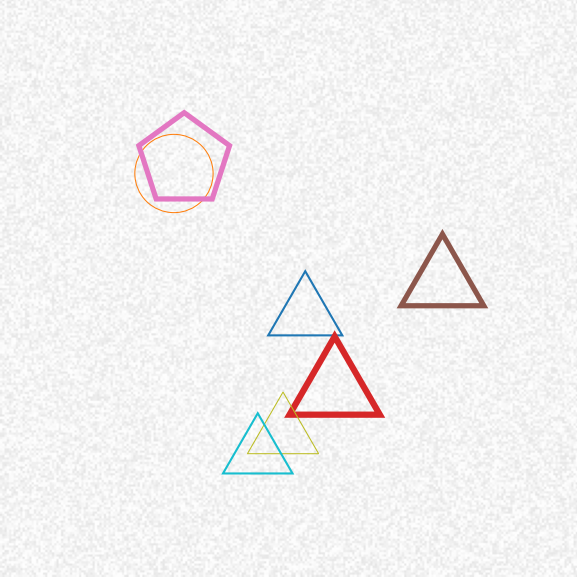[{"shape": "triangle", "thickness": 1, "radius": 0.37, "center": [0.529, 0.455]}, {"shape": "circle", "thickness": 0.5, "radius": 0.34, "center": [0.301, 0.699]}, {"shape": "triangle", "thickness": 3, "radius": 0.45, "center": [0.58, 0.326]}, {"shape": "triangle", "thickness": 2.5, "radius": 0.41, "center": [0.766, 0.511]}, {"shape": "pentagon", "thickness": 2.5, "radius": 0.41, "center": [0.319, 0.721]}, {"shape": "triangle", "thickness": 0.5, "radius": 0.36, "center": [0.49, 0.249]}, {"shape": "triangle", "thickness": 1, "radius": 0.35, "center": [0.446, 0.214]}]